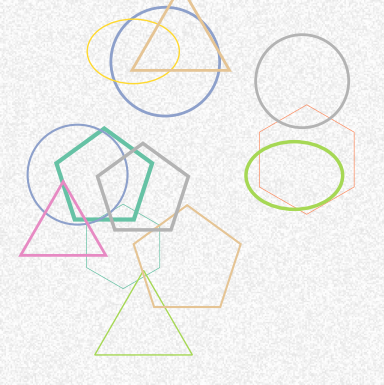[{"shape": "pentagon", "thickness": 3, "radius": 0.65, "center": [0.271, 0.536]}, {"shape": "hexagon", "thickness": 0.5, "radius": 0.55, "center": [0.32, 0.36]}, {"shape": "hexagon", "thickness": 0.5, "radius": 0.71, "center": [0.797, 0.586]}, {"shape": "circle", "thickness": 2, "radius": 0.71, "center": [0.429, 0.84]}, {"shape": "circle", "thickness": 1.5, "radius": 0.65, "center": [0.201, 0.546]}, {"shape": "triangle", "thickness": 2, "radius": 0.64, "center": [0.164, 0.401]}, {"shape": "triangle", "thickness": 1, "radius": 0.73, "center": [0.373, 0.151]}, {"shape": "oval", "thickness": 2.5, "radius": 0.63, "center": [0.764, 0.544]}, {"shape": "oval", "thickness": 1, "radius": 0.6, "center": [0.346, 0.866]}, {"shape": "pentagon", "thickness": 1.5, "radius": 0.73, "center": [0.486, 0.321]}, {"shape": "triangle", "thickness": 2, "radius": 0.73, "center": [0.469, 0.89]}, {"shape": "pentagon", "thickness": 2.5, "radius": 0.62, "center": [0.371, 0.503]}, {"shape": "circle", "thickness": 2, "radius": 0.6, "center": [0.785, 0.789]}]